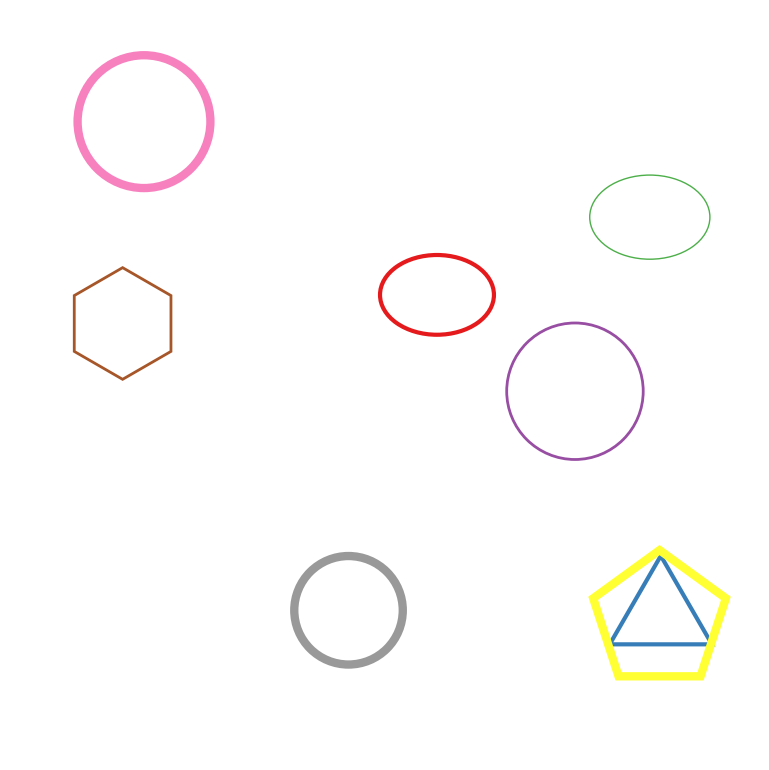[{"shape": "oval", "thickness": 1.5, "radius": 0.37, "center": [0.568, 0.617]}, {"shape": "triangle", "thickness": 1.5, "radius": 0.38, "center": [0.858, 0.202]}, {"shape": "oval", "thickness": 0.5, "radius": 0.39, "center": [0.844, 0.718]}, {"shape": "circle", "thickness": 1, "radius": 0.44, "center": [0.747, 0.492]}, {"shape": "pentagon", "thickness": 3, "radius": 0.45, "center": [0.857, 0.195]}, {"shape": "hexagon", "thickness": 1, "radius": 0.36, "center": [0.159, 0.58]}, {"shape": "circle", "thickness": 3, "radius": 0.43, "center": [0.187, 0.842]}, {"shape": "circle", "thickness": 3, "radius": 0.35, "center": [0.453, 0.207]}]